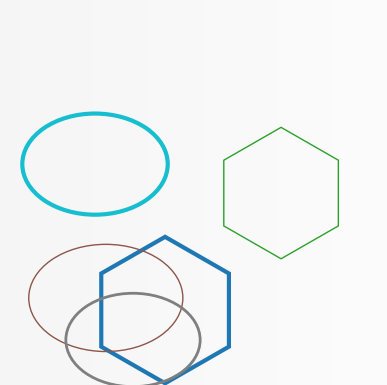[{"shape": "hexagon", "thickness": 3, "radius": 0.95, "center": [0.426, 0.195]}, {"shape": "hexagon", "thickness": 1, "radius": 0.85, "center": [0.725, 0.499]}, {"shape": "oval", "thickness": 1, "radius": 0.99, "center": [0.273, 0.226]}, {"shape": "oval", "thickness": 2, "radius": 0.87, "center": [0.343, 0.117]}, {"shape": "oval", "thickness": 3, "radius": 0.94, "center": [0.245, 0.574]}]